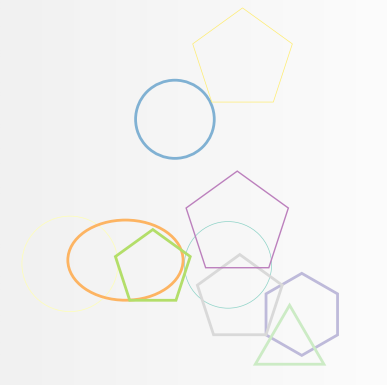[{"shape": "circle", "thickness": 0.5, "radius": 0.56, "center": [0.588, 0.312]}, {"shape": "circle", "thickness": 0.5, "radius": 0.62, "center": [0.18, 0.315]}, {"shape": "hexagon", "thickness": 2, "radius": 0.53, "center": [0.779, 0.183]}, {"shape": "circle", "thickness": 2, "radius": 0.51, "center": [0.451, 0.69]}, {"shape": "oval", "thickness": 2, "radius": 0.74, "center": [0.324, 0.324]}, {"shape": "pentagon", "thickness": 2, "radius": 0.51, "center": [0.394, 0.302]}, {"shape": "pentagon", "thickness": 2, "radius": 0.58, "center": [0.619, 0.224]}, {"shape": "pentagon", "thickness": 1, "radius": 0.69, "center": [0.612, 0.417]}, {"shape": "triangle", "thickness": 2, "radius": 0.51, "center": [0.747, 0.105]}, {"shape": "pentagon", "thickness": 0.5, "radius": 0.68, "center": [0.626, 0.844]}]